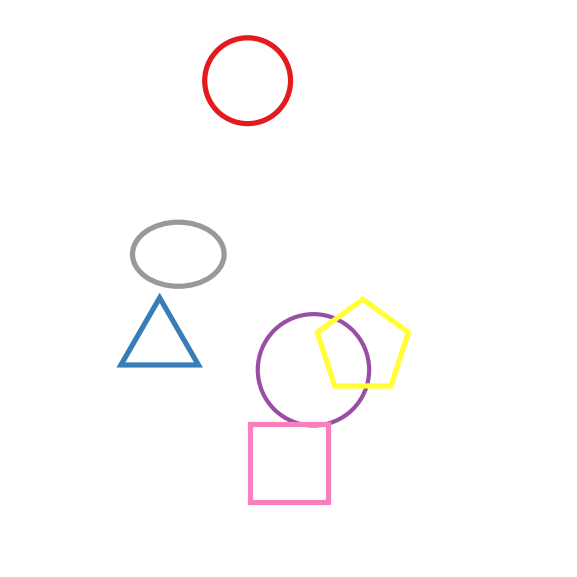[{"shape": "circle", "thickness": 2.5, "radius": 0.37, "center": [0.429, 0.859]}, {"shape": "triangle", "thickness": 2.5, "radius": 0.39, "center": [0.276, 0.406]}, {"shape": "circle", "thickness": 2, "radius": 0.48, "center": [0.543, 0.359]}, {"shape": "pentagon", "thickness": 2.5, "radius": 0.41, "center": [0.628, 0.398]}, {"shape": "square", "thickness": 2.5, "radius": 0.34, "center": [0.501, 0.198]}, {"shape": "oval", "thickness": 2.5, "radius": 0.4, "center": [0.309, 0.559]}]